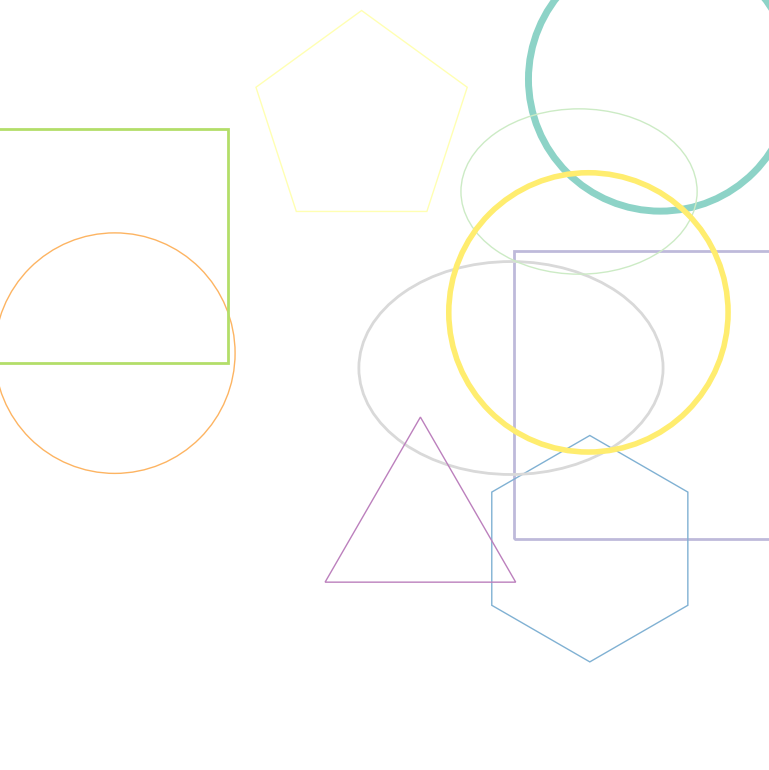[{"shape": "circle", "thickness": 2.5, "radius": 0.86, "center": [0.858, 0.897]}, {"shape": "pentagon", "thickness": 0.5, "radius": 0.72, "center": [0.47, 0.842]}, {"shape": "square", "thickness": 1, "radius": 0.94, "center": [0.855, 0.487]}, {"shape": "hexagon", "thickness": 0.5, "radius": 0.74, "center": [0.766, 0.287]}, {"shape": "circle", "thickness": 0.5, "radius": 0.78, "center": [0.149, 0.541]}, {"shape": "square", "thickness": 1, "radius": 0.76, "center": [0.145, 0.68]}, {"shape": "oval", "thickness": 1, "radius": 0.99, "center": [0.664, 0.522]}, {"shape": "triangle", "thickness": 0.5, "radius": 0.71, "center": [0.546, 0.315]}, {"shape": "oval", "thickness": 0.5, "radius": 0.77, "center": [0.752, 0.751]}, {"shape": "circle", "thickness": 2, "radius": 0.91, "center": [0.764, 0.594]}]